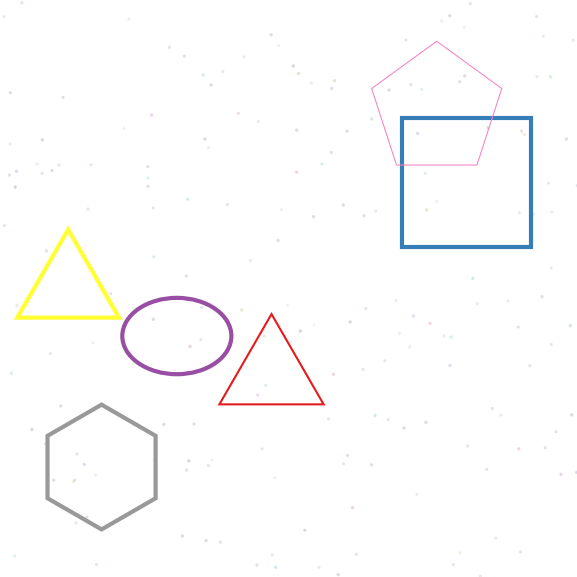[{"shape": "triangle", "thickness": 1, "radius": 0.52, "center": [0.47, 0.351]}, {"shape": "square", "thickness": 2, "radius": 0.56, "center": [0.808, 0.683]}, {"shape": "oval", "thickness": 2, "radius": 0.47, "center": [0.306, 0.417]}, {"shape": "triangle", "thickness": 2, "radius": 0.51, "center": [0.118, 0.5]}, {"shape": "pentagon", "thickness": 0.5, "radius": 0.59, "center": [0.756, 0.809]}, {"shape": "hexagon", "thickness": 2, "radius": 0.54, "center": [0.176, 0.19]}]